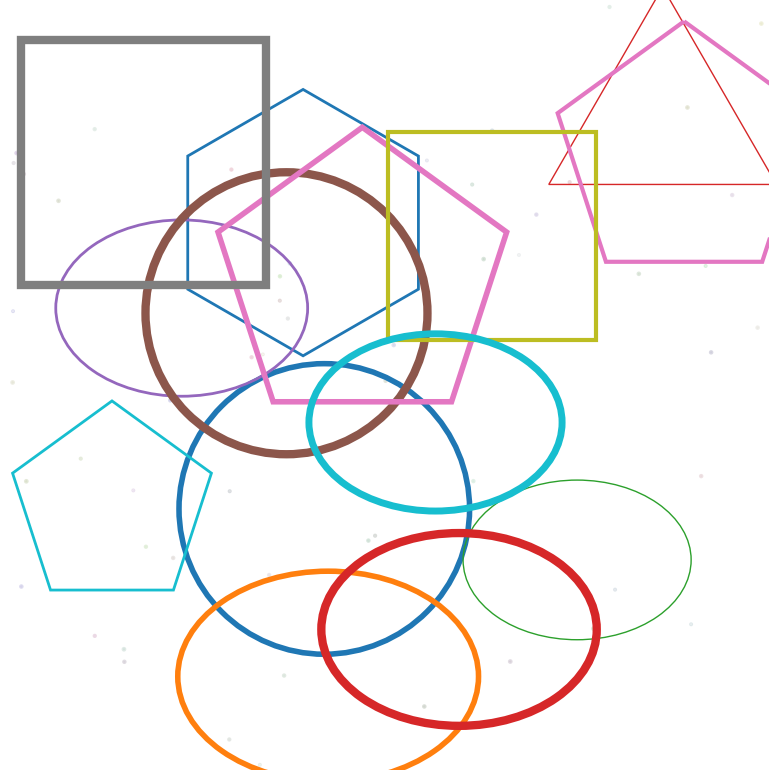[{"shape": "circle", "thickness": 2, "radius": 0.94, "center": [0.421, 0.339]}, {"shape": "hexagon", "thickness": 1, "radius": 0.86, "center": [0.394, 0.711]}, {"shape": "oval", "thickness": 2, "radius": 0.98, "center": [0.426, 0.121]}, {"shape": "oval", "thickness": 0.5, "radius": 0.74, "center": [0.749, 0.273]}, {"shape": "triangle", "thickness": 0.5, "radius": 0.85, "center": [0.861, 0.846]}, {"shape": "oval", "thickness": 3, "radius": 0.89, "center": [0.596, 0.183]}, {"shape": "oval", "thickness": 1, "radius": 0.82, "center": [0.236, 0.6]}, {"shape": "circle", "thickness": 3, "radius": 0.92, "center": [0.372, 0.593]}, {"shape": "pentagon", "thickness": 2, "radius": 0.99, "center": [0.471, 0.638]}, {"shape": "pentagon", "thickness": 1.5, "radius": 0.86, "center": [0.888, 0.8]}, {"shape": "square", "thickness": 3, "radius": 0.8, "center": [0.187, 0.789]}, {"shape": "square", "thickness": 1.5, "radius": 0.68, "center": [0.639, 0.694]}, {"shape": "pentagon", "thickness": 1, "radius": 0.68, "center": [0.145, 0.344]}, {"shape": "oval", "thickness": 2.5, "radius": 0.82, "center": [0.566, 0.451]}]